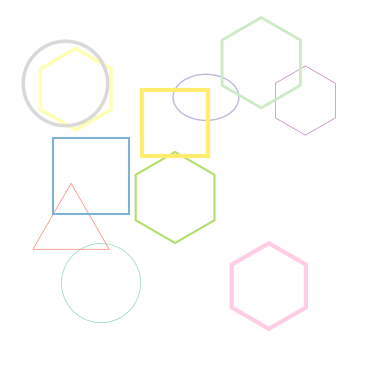[{"shape": "circle", "thickness": 0.5, "radius": 0.51, "center": [0.263, 0.265]}, {"shape": "hexagon", "thickness": 2.5, "radius": 0.53, "center": [0.197, 0.768]}, {"shape": "oval", "thickness": 1, "radius": 0.43, "center": [0.535, 0.747]}, {"shape": "triangle", "thickness": 0.5, "radius": 0.57, "center": [0.185, 0.41]}, {"shape": "square", "thickness": 1.5, "radius": 0.49, "center": [0.237, 0.543]}, {"shape": "hexagon", "thickness": 1.5, "radius": 0.59, "center": [0.455, 0.487]}, {"shape": "hexagon", "thickness": 3, "radius": 0.56, "center": [0.698, 0.257]}, {"shape": "circle", "thickness": 2.5, "radius": 0.55, "center": [0.17, 0.783]}, {"shape": "hexagon", "thickness": 0.5, "radius": 0.45, "center": [0.793, 0.739]}, {"shape": "hexagon", "thickness": 2, "radius": 0.59, "center": [0.679, 0.837]}, {"shape": "square", "thickness": 3, "radius": 0.43, "center": [0.454, 0.681]}]